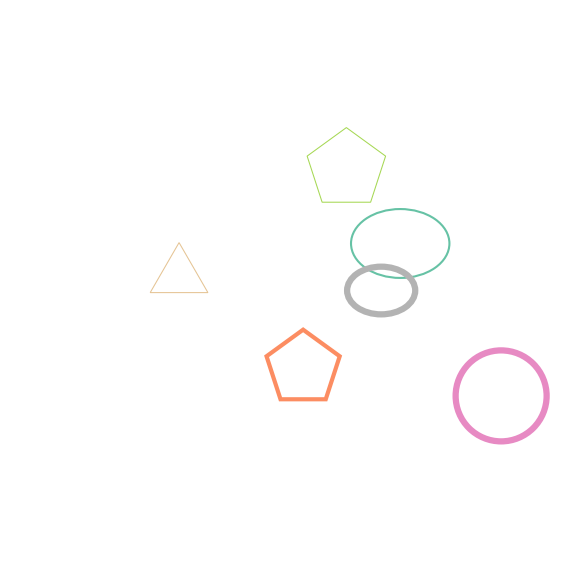[{"shape": "oval", "thickness": 1, "radius": 0.43, "center": [0.693, 0.578]}, {"shape": "pentagon", "thickness": 2, "radius": 0.33, "center": [0.525, 0.362]}, {"shape": "circle", "thickness": 3, "radius": 0.39, "center": [0.868, 0.314]}, {"shape": "pentagon", "thickness": 0.5, "radius": 0.36, "center": [0.6, 0.707]}, {"shape": "triangle", "thickness": 0.5, "radius": 0.29, "center": [0.31, 0.521]}, {"shape": "oval", "thickness": 3, "radius": 0.29, "center": [0.66, 0.496]}]